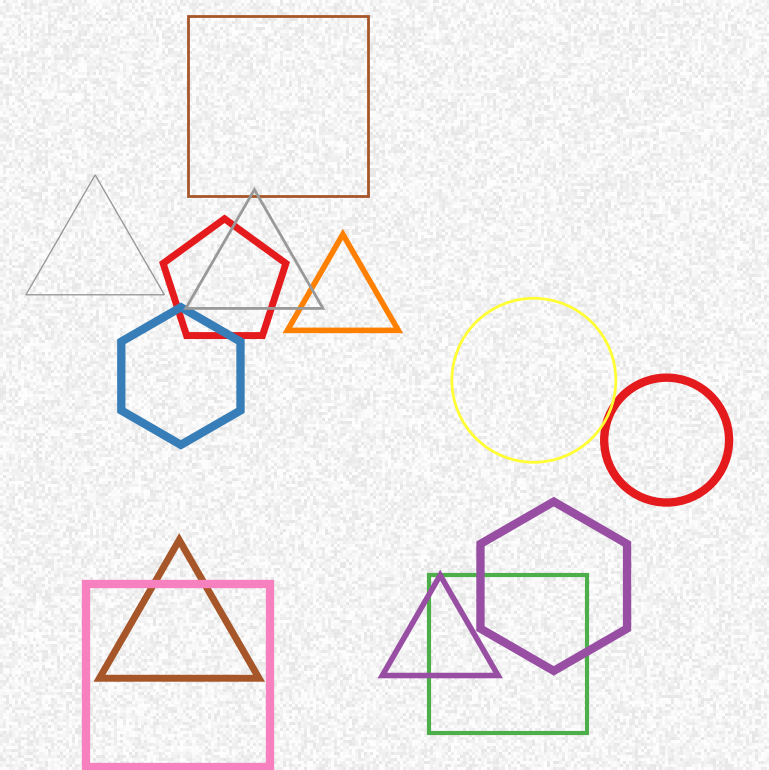[{"shape": "circle", "thickness": 3, "radius": 0.41, "center": [0.866, 0.428]}, {"shape": "pentagon", "thickness": 2.5, "radius": 0.42, "center": [0.292, 0.632]}, {"shape": "hexagon", "thickness": 3, "radius": 0.45, "center": [0.235, 0.512]}, {"shape": "square", "thickness": 1.5, "radius": 0.51, "center": [0.66, 0.15]}, {"shape": "hexagon", "thickness": 3, "radius": 0.55, "center": [0.719, 0.239]}, {"shape": "triangle", "thickness": 2, "radius": 0.43, "center": [0.572, 0.166]}, {"shape": "triangle", "thickness": 2, "radius": 0.42, "center": [0.445, 0.613]}, {"shape": "circle", "thickness": 1, "radius": 0.53, "center": [0.693, 0.506]}, {"shape": "square", "thickness": 1, "radius": 0.59, "center": [0.361, 0.862]}, {"shape": "triangle", "thickness": 2.5, "radius": 0.6, "center": [0.233, 0.179]}, {"shape": "square", "thickness": 3, "radius": 0.59, "center": [0.231, 0.123]}, {"shape": "triangle", "thickness": 1, "radius": 0.51, "center": [0.33, 0.651]}, {"shape": "triangle", "thickness": 0.5, "radius": 0.52, "center": [0.124, 0.669]}]